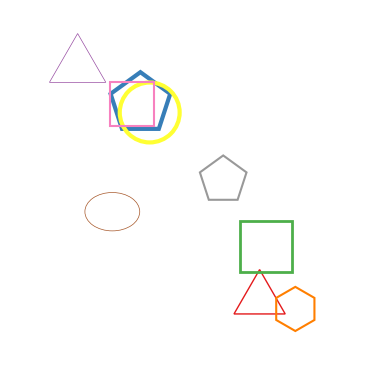[{"shape": "triangle", "thickness": 1, "radius": 0.38, "center": [0.674, 0.223]}, {"shape": "pentagon", "thickness": 3, "radius": 0.41, "center": [0.365, 0.731]}, {"shape": "square", "thickness": 2, "radius": 0.34, "center": [0.691, 0.36]}, {"shape": "triangle", "thickness": 0.5, "radius": 0.42, "center": [0.202, 0.828]}, {"shape": "hexagon", "thickness": 1.5, "radius": 0.29, "center": [0.767, 0.198]}, {"shape": "circle", "thickness": 3, "radius": 0.39, "center": [0.389, 0.708]}, {"shape": "oval", "thickness": 0.5, "radius": 0.36, "center": [0.292, 0.45]}, {"shape": "square", "thickness": 1.5, "radius": 0.29, "center": [0.343, 0.73]}, {"shape": "pentagon", "thickness": 1.5, "radius": 0.32, "center": [0.58, 0.533]}]